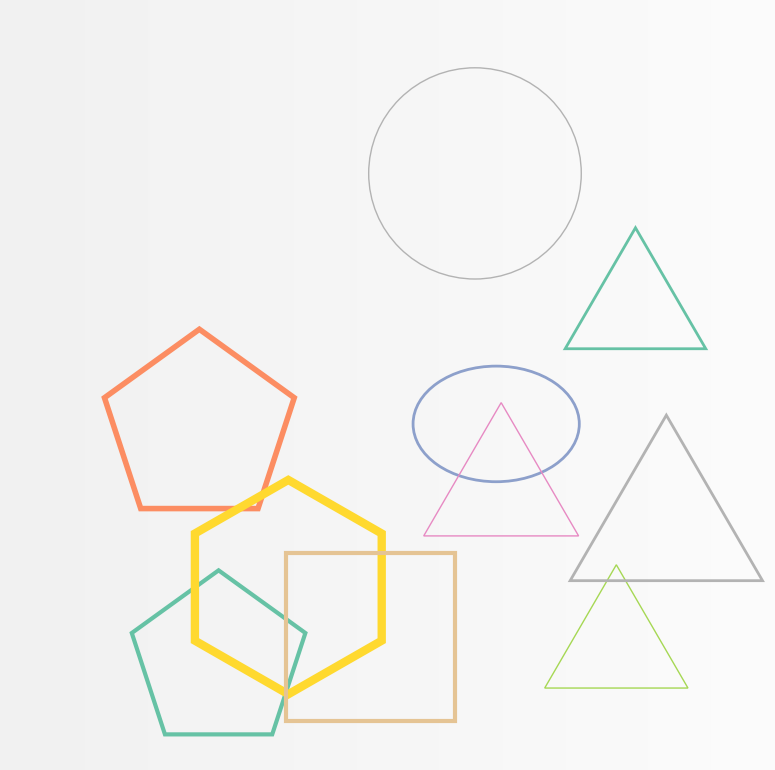[{"shape": "triangle", "thickness": 1, "radius": 0.52, "center": [0.82, 0.599]}, {"shape": "pentagon", "thickness": 1.5, "radius": 0.59, "center": [0.282, 0.142]}, {"shape": "pentagon", "thickness": 2, "radius": 0.64, "center": [0.257, 0.444]}, {"shape": "oval", "thickness": 1, "radius": 0.54, "center": [0.64, 0.449]}, {"shape": "triangle", "thickness": 0.5, "radius": 0.58, "center": [0.647, 0.362]}, {"shape": "triangle", "thickness": 0.5, "radius": 0.53, "center": [0.795, 0.16]}, {"shape": "hexagon", "thickness": 3, "radius": 0.7, "center": [0.372, 0.238]}, {"shape": "square", "thickness": 1.5, "radius": 0.55, "center": [0.478, 0.173]}, {"shape": "triangle", "thickness": 1, "radius": 0.72, "center": [0.86, 0.318]}, {"shape": "circle", "thickness": 0.5, "radius": 0.69, "center": [0.613, 0.775]}]